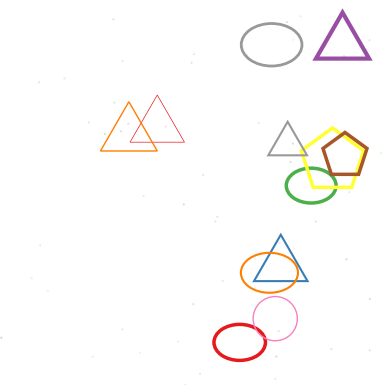[{"shape": "triangle", "thickness": 0.5, "radius": 0.41, "center": [0.408, 0.672]}, {"shape": "oval", "thickness": 2.5, "radius": 0.33, "center": [0.623, 0.111]}, {"shape": "triangle", "thickness": 1.5, "radius": 0.4, "center": [0.729, 0.31]}, {"shape": "oval", "thickness": 2.5, "radius": 0.32, "center": [0.808, 0.518]}, {"shape": "triangle", "thickness": 3, "radius": 0.4, "center": [0.89, 0.888]}, {"shape": "triangle", "thickness": 1, "radius": 0.43, "center": [0.335, 0.65]}, {"shape": "oval", "thickness": 1.5, "radius": 0.37, "center": [0.7, 0.291]}, {"shape": "pentagon", "thickness": 2.5, "radius": 0.43, "center": [0.864, 0.582]}, {"shape": "pentagon", "thickness": 2.5, "radius": 0.3, "center": [0.896, 0.596]}, {"shape": "circle", "thickness": 1, "radius": 0.29, "center": [0.715, 0.172]}, {"shape": "triangle", "thickness": 1.5, "radius": 0.29, "center": [0.747, 0.626]}, {"shape": "oval", "thickness": 2, "radius": 0.39, "center": [0.706, 0.884]}]